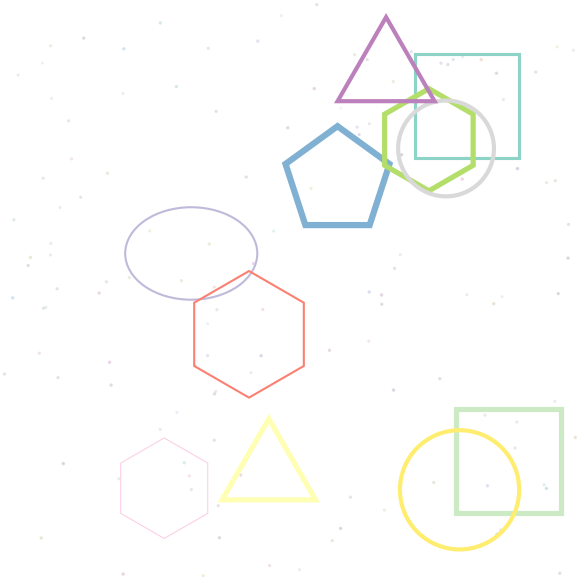[{"shape": "square", "thickness": 1.5, "radius": 0.45, "center": [0.808, 0.816]}, {"shape": "triangle", "thickness": 2.5, "radius": 0.47, "center": [0.465, 0.18]}, {"shape": "oval", "thickness": 1, "radius": 0.57, "center": [0.331, 0.56]}, {"shape": "hexagon", "thickness": 1, "radius": 0.55, "center": [0.431, 0.42]}, {"shape": "pentagon", "thickness": 3, "radius": 0.47, "center": [0.584, 0.686]}, {"shape": "hexagon", "thickness": 2.5, "radius": 0.44, "center": [0.743, 0.757]}, {"shape": "hexagon", "thickness": 0.5, "radius": 0.44, "center": [0.284, 0.154]}, {"shape": "circle", "thickness": 2, "radius": 0.41, "center": [0.772, 0.742]}, {"shape": "triangle", "thickness": 2, "radius": 0.48, "center": [0.669, 0.872]}, {"shape": "square", "thickness": 2.5, "radius": 0.45, "center": [0.88, 0.201]}, {"shape": "circle", "thickness": 2, "radius": 0.52, "center": [0.796, 0.151]}]